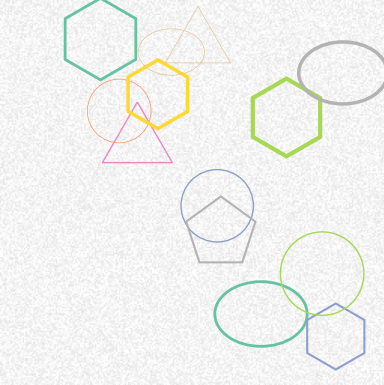[{"shape": "hexagon", "thickness": 2, "radius": 0.53, "center": [0.261, 0.899]}, {"shape": "oval", "thickness": 2, "radius": 0.6, "center": [0.678, 0.184]}, {"shape": "circle", "thickness": 0.5, "radius": 0.41, "center": [0.31, 0.712]}, {"shape": "hexagon", "thickness": 1.5, "radius": 0.43, "center": [0.872, 0.126]}, {"shape": "circle", "thickness": 1, "radius": 0.47, "center": [0.564, 0.465]}, {"shape": "triangle", "thickness": 1, "radius": 0.52, "center": [0.357, 0.63]}, {"shape": "hexagon", "thickness": 3, "radius": 0.51, "center": [0.744, 0.695]}, {"shape": "circle", "thickness": 1, "radius": 0.54, "center": [0.837, 0.289]}, {"shape": "hexagon", "thickness": 2.5, "radius": 0.45, "center": [0.41, 0.755]}, {"shape": "triangle", "thickness": 0.5, "radius": 0.49, "center": [0.514, 0.886]}, {"shape": "oval", "thickness": 0.5, "radius": 0.43, "center": [0.445, 0.865]}, {"shape": "pentagon", "thickness": 1.5, "radius": 0.47, "center": [0.574, 0.395]}, {"shape": "oval", "thickness": 2.5, "radius": 0.58, "center": [0.891, 0.811]}]